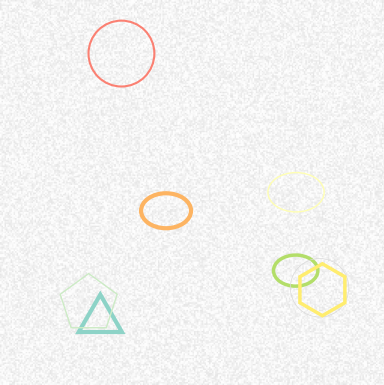[{"shape": "triangle", "thickness": 3, "radius": 0.32, "center": [0.261, 0.17]}, {"shape": "oval", "thickness": 1, "radius": 0.37, "center": [0.769, 0.501]}, {"shape": "circle", "thickness": 1.5, "radius": 0.43, "center": [0.315, 0.861]}, {"shape": "oval", "thickness": 3, "radius": 0.32, "center": [0.431, 0.453]}, {"shape": "oval", "thickness": 2.5, "radius": 0.29, "center": [0.768, 0.297]}, {"shape": "circle", "thickness": 0.5, "radius": 0.38, "center": [0.83, 0.253]}, {"shape": "pentagon", "thickness": 1, "radius": 0.39, "center": [0.23, 0.212]}, {"shape": "hexagon", "thickness": 2.5, "radius": 0.34, "center": [0.837, 0.247]}]